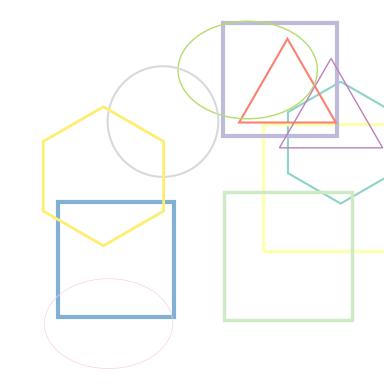[{"shape": "hexagon", "thickness": 1.5, "radius": 0.79, "center": [0.885, 0.63]}, {"shape": "square", "thickness": 2.5, "radius": 0.82, "center": [0.847, 0.512]}, {"shape": "square", "thickness": 3, "radius": 0.74, "center": [0.728, 0.793]}, {"shape": "triangle", "thickness": 1.5, "radius": 0.72, "center": [0.747, 0.754]}, {"shape": "square", "thickness": 3, "radius": 0.75, "center": [0.301, 0.326]}, {"shape": "oval", "thickness": 1, "radius": 0.9, "center": [0.643, 0.818]}, {"shape": "oval", "thickness": 0.5, "radius": 0.83, "center": [0.282, 0.159]}, {"shape": "circle", "thickness": 1.5, "radius": 0.72, "center": [0.423, 0.684]}, {"shape": "triangle", "thickness": 1, "radius": 0.77, "center": [0.86, 0.693]}, {"shape": "square", "thickness": 2.5, "radius": 0.83, "center": [0.747, 0.334]}, {"shape": "hexagon", "thickness": 2, "radius": 0.9, "center": [0.269, 0.542]}]